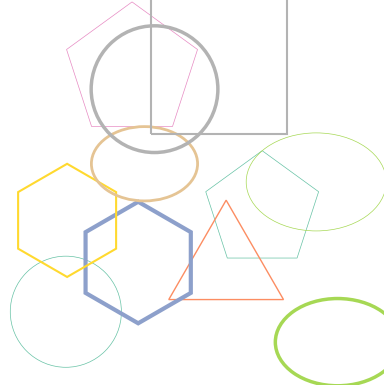[{"shape": "circle", "thickness": 0.5, "radius": 0.72, "center": [0.171, 0.19]}, {"shape": "pentagon", "thickness": 0.5, "radius": 0.77, "center": [0.681, 0.454]}, {"shape": "triangle", "thickness": 1, "radius": 0.86, "center": [0.587, 0.308]}, {"shape": "hexagon", "thickness": 3, "radius": 0.79, "center": [0.359, 0.318]}, {"shape": "pentagon", "thickness": 0.5, "radius": 0.89, "center": [0.343, 0.816]}, {"shape": "oval", "thickness": 2.5, "radius": 0.81, "center": [0.877, 0.111]}, {"shape": "oval", "thickness": 0.5, "radius": 0.91, "center": [0.821, 0.528]}, {"shape": "hexagon", "thickness": 1.5, "radius": 0.73, "center": [0.174, 0.428]}, {"shape": "oval", "thickness": 2, "radius": 0.69, "center": [0.375, 0.575]}, {"shape": "square", "thickness": 1.5, "radius": 0.88, "center": [0.569, 0.828]}, {"shape": "circle", "thickness": 2.5, "radius": 0.82, "center": [0.401, 0.768]}]